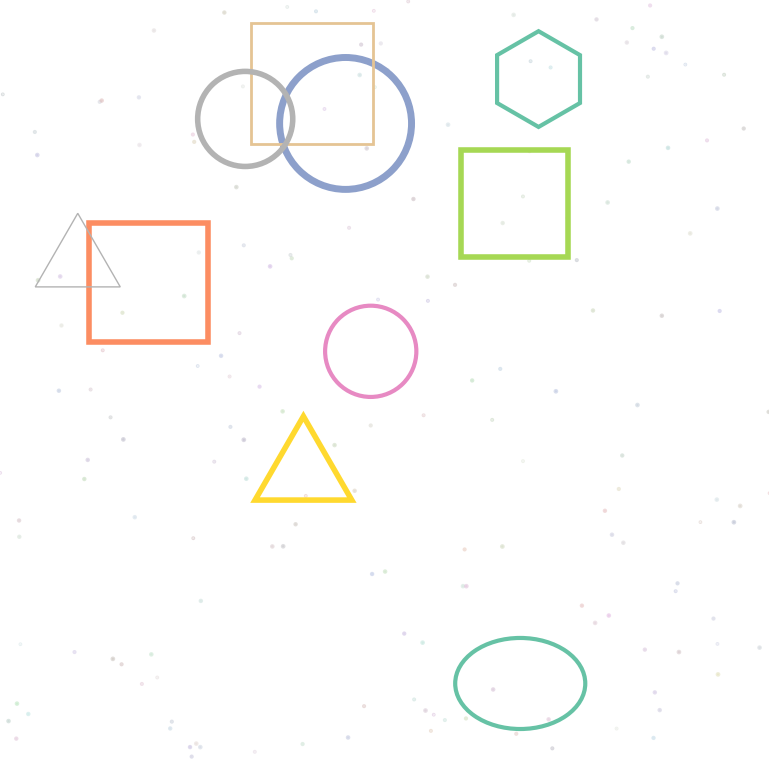[{"shape": "oval", "thickness": 1.5, "radius": 0.42, "center": [0.676, 0.112]}, {"shape": "hexagon", "thickness": 1.5, "radius": 0.31, "center": [0.699, 0.897]}, {"shape": "square", "thickness": 2, "radius": 0.39, "center": [0.193, 0.633]}, {"shape": "circle", "thickness": 2.5, "radius": 0.43, "center": [0.449, 0.84]}, {"shape": "circle", "thickness": 1.5, "radius": 0.3, "center": [0.481, 0.544]}, {"shape": "square", "thickness": 2, "radius": 0.35, "center": [0.668, 0.736]}, {"shape": "triangle", "thickness": 2, "radius": 0.36, "center": [0.394, 0.387]}, {"shape": "square", "thickness": 1, "radius": 0.39, "center": [0.405, 0.892]}, {"shape": "triangle", "thickness": 0.5, "radius": 0.32, "center": [0.101, 0.659]}, {"shape": "circle", "thickness": 2, "radius": 0.31, "center": [0.318, 0.846]}]